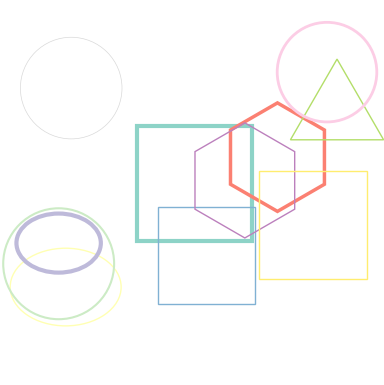[{"shape": "square", "thickness": 3, "radius": 0.74, "center": [0.506, 0.523]}, {"shape": "oval", "thickness": 1, "radius": 0.72, "center": [0.171, 0.254]}, {"shape": "oval", "thickness": 3, "radius": 0.55, "center": [0.152, 0.369]}, {"shape": "hexagon", "thickness": 2.5, "radius": 0.7, "center": [0.721, 0.592]}, {"shape": "square", "thickness": 1, "radius": 0.63, "center": [0.536, 0.336]}, {"shape": "triangle", "thickness": 1, "radius": 0.7, "center": [0.875, 0.707]}, {"shape": "circle", "thickness": 2, "radius": 0.65, "center": [0.849, 0.813]}, {"shape": "circle", "thickness": 0.5, "radius": 0.66, "center": [0.185, 0.771]}, {"shape": "hexagon", "thickness": 1, "radius": 0.75, "center": [0.636, 0.531]}, {"shape": "circle", "thickness": 1.5, "radius": 0.72, "center": [0.152, 0.315]}, {"shape": "square", "thickness": 1, "radius": 0.7, "center": [0.812, 0.415]}]